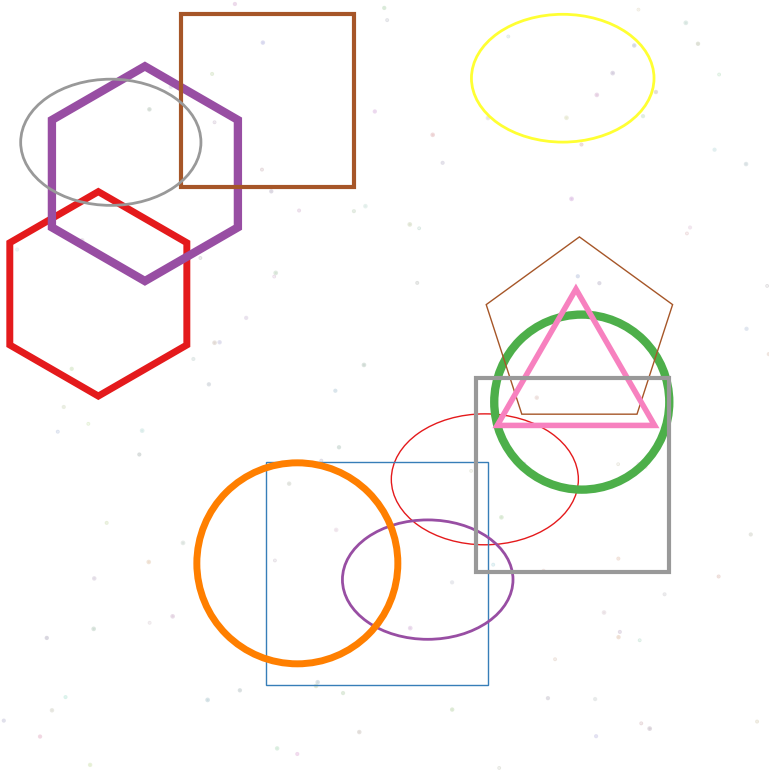[{"shape": "oval", "thickness": 0.5, "radius": 0.61, "center": [0.63, 0.377]}, {"shape": "hexagon", "thickness": 2.5, "radius": 0.66, "center": [0.128, 0.618]}, {"shape": "square", "thickness": 0.5, "radius": 0.72, "center": [0.489, 0.255]}, {"shape": "circle", "thickness": 3, "radius": 0.57, "center": [0.756, 0.478]}, {"shape": "oval", "thickness": 1, "radius": 0.55, "center": [0.555, 0.247]}, {"shape": "hexagon", "thickness": 3, "radius": 0.7, "center": [0.188, 0.774]}, {"shape": "circle", "thickness": 2.5, "radius": 0.65, "center": [0.386, 0.268]}, {"shape": "oval", "thickness": 1, "radius": 0.59, "center": [0.731, 0.898]}, {"shape": "square", "thickness": 1.5, "radius": 0.56, "center": [0.347, 0.869]}, {"shape": "pentagon", "thickness": 0.5, "radius": 0.64, "center": [0.752, 0.565]}, {"shape": "triangle", "thickness": 2, "radius": 0.59, "center": [0.748, 0.507]}, {"shape": "square", "thickness": 1.5, "radius": 0.63, "center": [0.744, 0.384]}, {"shape": "oval", "thickness": 1, "radius": 0.59, "center": [0.144, 0.815]}]